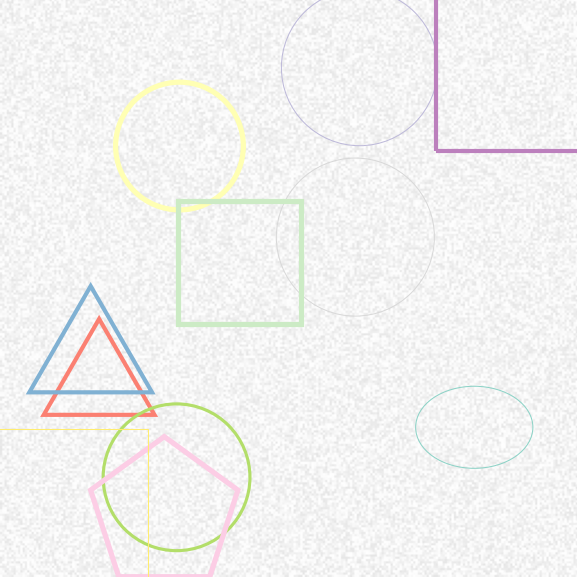[{"shape": "oval", "thickness": 0.5, "radius": 0.51, "center": [0.821, 0.259]}, {"shape": "circle", "thickness": 2.5, "radius": 0.55, "center": [0.311, 0.746]}, {"shape": "circle", "thickness": 0.5, "radius": 0.68, "center": [0.623, 0.882]}, {"shape": "triangle", "thickness": 2, "radius": 0.55, "center": [0.172, 0.336]}, {"shape": "triangle", "thickness": 2, "radius": 0.61, "center": [0.157, 0.381]}, {"shape": "circle", "thickness": 1.5, "radius": 0.64, "center": [0.306, 0.173]}, {"shape": "pentagon", "thickness": 2.5, "radius": 0.67, "center": [0.284, 0.109]}, {"shape": "circle", "thickness": 0.5, "radius": 0.68, "center": [0.615, 0.589]}, {"shape": "square", "thickness": 2, "radius": 0.7, "center": [0.895, 0.878]}, {"shape": "square", "thickness": 2.5, "radius": 0.53, "center": [0.415, 0.545]}, {"shape": "square", "thickness": 0.5, "radius": 0.74, "center": [0.108, 0.108]}]